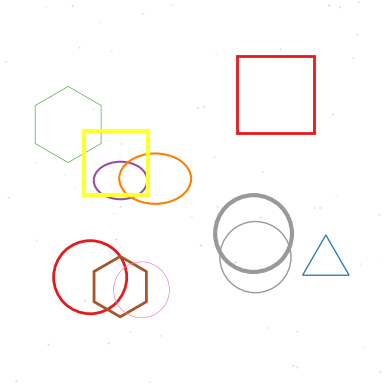[{"shape": "square", "thickness": 2, "radius": 0.5, "center": [0.716, 0.754]}, {"shape": "circle", "thickness": 2, "radius": 0.47, "center": [0.234, 0.28]}, {"shape": "triangle", "thickness": 1, "radius": 0.35, "center": [0.846, 0.32]}, {"shape": "hexagon", "thickness": 0.5, "radius": 0.49, "center": [0.177, 0.677]}, {"shape": "oval", "thickness": 1.5, "radius": 0.35, "center": [0.313, 0.531]}, {"shape": "oval", "thickness": 1.5, "radius": 0.47, "center": [0.403, 0.536]}, {"shape": "square", "thickness": 3, "radius": 0.41, "center": [0.302, 0.576]}, {"shape": "hexagon", "thickness": 2, "radius": 0.39, "center": [0.312, 0.256]}, {"shape": "circle", "thickness": 0.5, "radius": 0.36, "center": [0.368, 0.247]}, {"shape": "circle", "thickness": 3, "radius": 0.5, "center": [0.659, 0.393]}, {"shape": "circle", "thickness": 1, "radius": 0.46, "center": [0.663, 0.332]}]